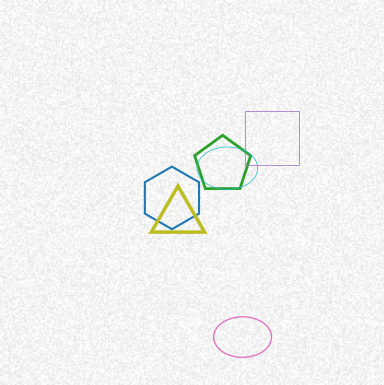[{"shape": "hexagon", "thickness": 1.5, "radius": 0.41, "center": [0.447, 0.486]}, {"shape": "pentagon", "thickness": 2, "radius": 0.38, "center": [0.578, 0.572]}, {"shape": "square", "thickness": 0.5, "radius": 0.35, "center": [0.706, 0.642]}, {"shape": "oval", "thickness": 1, "radius": 0.38, "center": [0.63, 0.125]}, {"shape": "triangle", "thickness": 2.5, "radius": 0.4, "center": [0.462, 0.437]}, {"shape": "oval", "thickness": 0.5, "radius": 0.39, "center": [0.591, 0.563]}]